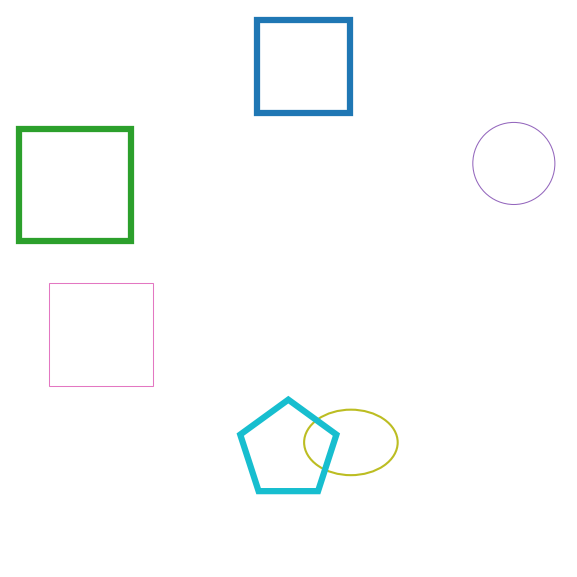[{"shape": "square", "thickness": 3, "radius": 0.4, "center": [0.526, 0.884]}, {"shape": "square", "thickness": 3, "radius": 0.48, "center": [0.13, 0.679]}, {"shape": "circle", "thickness": 0.5, "radius": 0.36, "center": [0.89, 0.716]}, {"shape": "square", "thickness": 0.5, "radius": 0.45, "center": [0.175, 0.419]}, {"shape": "oval", "thickness": 1, "radius": 0.41, "center": [0.608, 0.233]}, {"shape": "pentagon", "thickness": 3, "radius": 0.44, "center": [0.499, 0.22]}]